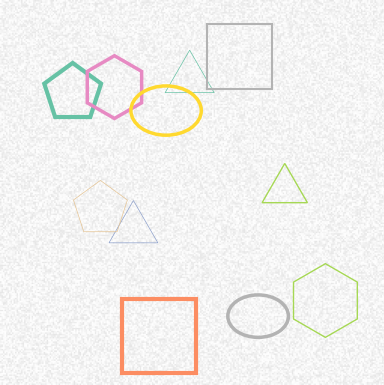[{"shape": "pentagon", "thickness": 3, "radius": 0.39, "center": [0.189, 0.759]}, {"shape": "triangle", "thickness": 0.5, "radius": 0.37, "center": [0.493, 0.796]}, {"shape": "square", "thickness": 3, "radius": 0.48, "center": [0.413, 0.127]}, {"shape": "triangle", "thickness": 0.5, "radius": 0.37, "center": [0.347, 0.406]}, {"shape": "hexagon", "thickness": 2.5, "radius": 0.41, "center": [0.297, 0.774]}, {"shape": "hexagon", "thickness": 1, "radius": 0.48, "center": [0.845, 0.219]}, {"shape": "triangle", "thickness": 1, "radius": 0.34, "center": [0.74, 0.508]}, {"shape": "oval", "thickness": 2.5, "radius": 0.46, "center": [0.431, 0.713]}, {"shape": "pentagon", "thickness": 0.5, "radius": 0.37, "center": [0.261, 0.458]}, {"shape": "oval", "thickness": 2.5, "radius": 0.39, "center": [0.67, 0.179]}, {"shape": "square", "thickness": 1.5, "radius": 0.42, "center": [0.623, 0.853]}]